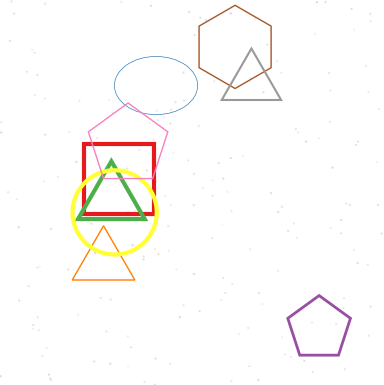[{"shape": "square", "thickness": 3, "radius": 0.45, "center": [0.309, 0.536]}, {"shape": "oval", "thickness": 0.5, "radius": 0.54, "center": [0.405, 0.778]}, {"shape": "triangle", "thickness": 3, "radius": 0.5, "center": [0.289, 0.481]}, {"shape": "pentagon", "thickness": 2, "radius": 0.43, "center": [0.829, 0.147]}, {"shape": "triangle", "thickness": 1, "radius": 0.47, "center": [0.269, 0.32]}, {"shape": "circle", "thickness": 3, "radius": 0.55, "center": [0.298, 0.448]}, {"shape": "hexagon", "thickness": 1, "radius": 0.54, "center": [0.611, 0.878]}, {"shape": "pentagon", "thickness": 1, "radius": 0.54, "center": [0.333, 0.624]}, {"shape": "triangle", "thickness": 1.5, "radius": 0.45, "center": [0.653, 0.785]}]